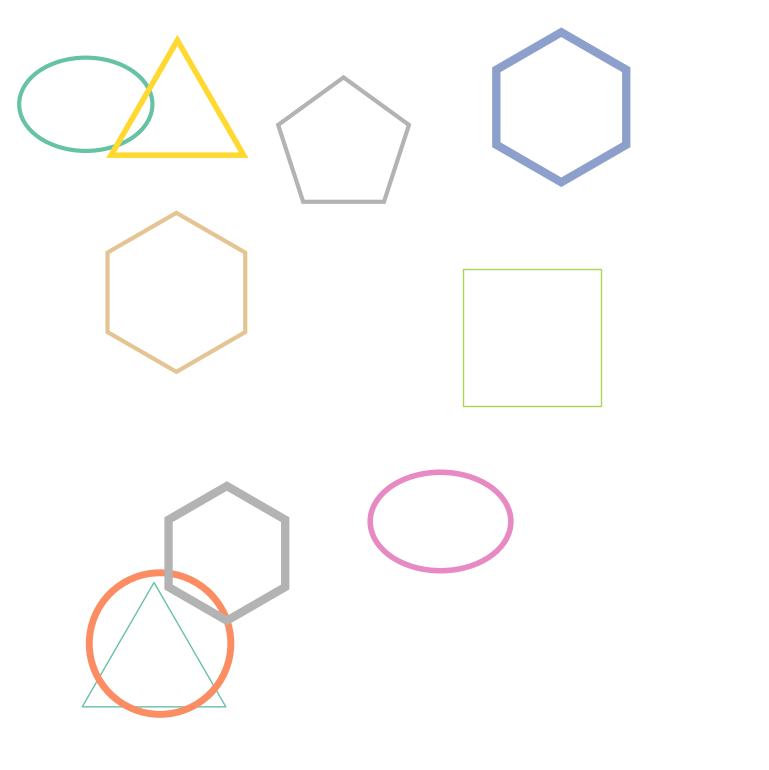[{"shape": "oval", "thickness": 1.5, "radius": 0.43, "center": [0.111, 0.865]}, {"shape": "triangle", "thickness": 0.5, "radius": 0.54, "center": [0.2, 0.136]}, {"shape": "circle", "thickness": 2.5, "radius": 0.46, "center": [0.208, 0.164]}, {"shape": "hexagon", "thickness": 3, "radius": 0.49, "center": [0.729, 0.861]}, {"shape": "oval", "thickness": 2, "radius": 0.46, "center": [0.572, 0.323]}, {"shape": "square", "thickness": 0.5, "radius": 0.45, "center": [0.691, 0.562]}, {"shape": "triangle", "thickness": 2, "radius": 0.5, "center": [0.23, 0.848]}, {"shape": "hexagon", "thickness": 1.5, "radius": 0.52, "center": [0.229, 0.62]}, {"shape": "hexagon", "thickness": 3, "radius": 0.44, "center": [0.295, 0.281]}, {"shape": "pentagon", "thickness": 1.5, "radius": 0.45, "center": [0.446, 0.81]}]